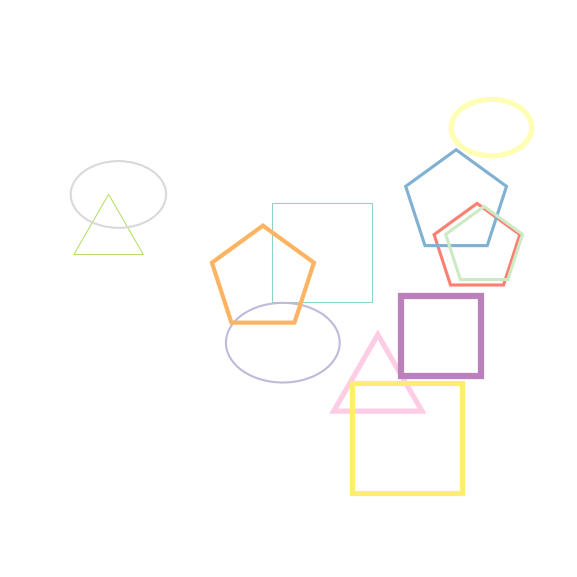[{"shape": "square", "thickness": 0.5, "radius": 0.43, "center": [0.558, 0.562]}, {"shape": "oval", "thickness": 2.5, "radius": 0.35, "center": [0.851, 0.778]}, {"shape": "oval", "thickness": 1, "radius": 0.49, "center": [0.49, 0.406]}, {"shape": "pentagon", "thickness": 1.5, "radius": 0.39, "center": [0.826, 0.569]}, {"shape": "pentagon", "thickness": 1.5, "radius": 0.46, "center": [0.79, 0.648]}, {"shape": "pentagon", "thickness": 2, "radius": 0.46, "center": [0.455, 0.516]}, {"shape": "triangle", "thickness": 0.5, "radius": 0.35, "center": [0.188, 0.593]}, {"shape": "triangle", "thickness": 2.5, "radius": 0.44, "center": [0.654, 0.331]}, {"shape": "oval", "thickness": 1, "radius": 0.41, "center": [0.205, 0.662]}, {"shape": "square", "thickness": 3, "radius": 0.34, "center": [0.763, 0.417]}, {"shape": "pentagon", "thickness": 1.5, "radius": 0.35, "center": [0.838, 0.572]}, {"shape": "square", "thickness": 2.5, "radius": 0.48, "center": [0.704, 0.241]}]